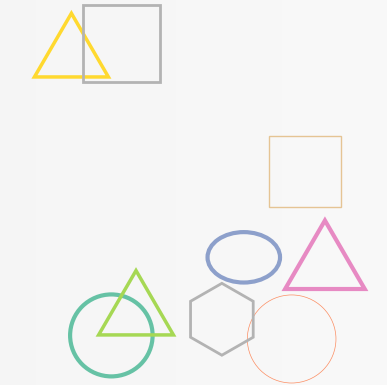[{"shape": "circle", "thickness": 3, "radius": 0.53, "center": [0.287, 0.129]}, {"shape": "circle", "thickness": 0.5, "radius": 0.57, "center": [0.753, 0.12]}, {"shape": "oval", "thickness": 3, "radius": 0.47, "center": [0.629, 0.332]}, {"shape": "triangle", "thickness": 3, "radius": 0.59, "center": [0.839, 0.309]}, {"shape": "triangle", "thickness": 2.5, "radius": 0.56, "center": [0.351, 0.186]}, {"shape": "triangle", "thickness": 2.5, "radius": 0.55, "center": [0.184, 0.855]}, {"shape": "square", "thickness": 1, "radius": 0.46, "center": [0.787, 0.554]}, {"shape": "square", "thickness": 2, "radius": 0.5, "center": [0.314, 0.888]}, {"shape": "hexagon", "thickness": 2, "radius": 0.47, "center": [0.573, 0.171]}]